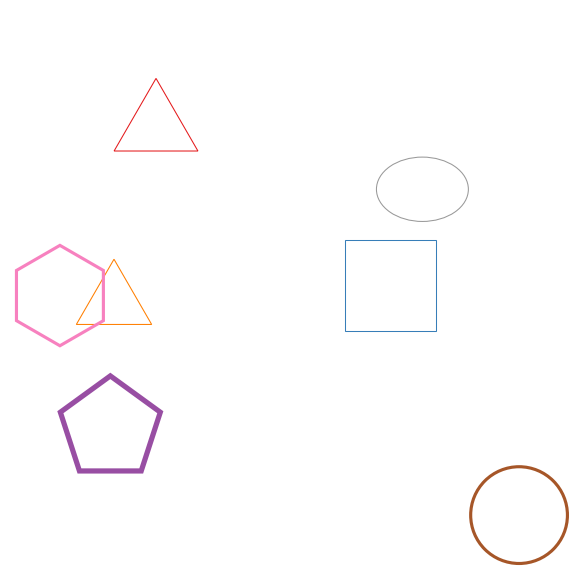[{"shape": "triangle", "thickness": 0.5, "radius": 0.42, "center": [0.27, 0.78]}, {"shape": "square", "thickness": 0.5, "radius": 0.4, "center": [0.676, 0.505]}, {"shape": "pentagon", "thickness": 2.5, "radius": 0.45, "center": [0.191, 0.257]}, {"shape": "triangle", "thickness": 0.5, "radius": 0.38, "center": [0.197, 0.475]}, {"shape": "circle", "thickness": 1.5, "radius": 0.42, "center": [0.899, 0.107]}, {"shape": "hexagon", "thickness": 1.5, "radius": 0.43, "center": [0.104, 0.487]}, {"shape": "oval", "thickness": 0.5, "radius": 0.4, "center": [0.731, 0.671]}]